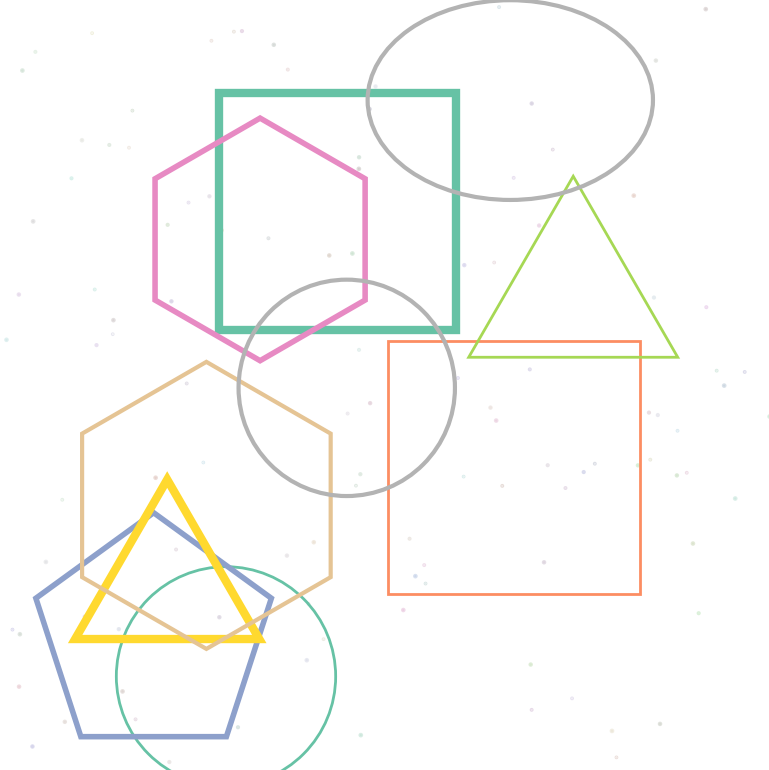[{"shape": "square", "thickness": 3, "radius": 0.77, "center": [0.439, 0.725]}, {"shape": "circle", "thickness": 1, "radius": 0.71, "center": [0.294, 0.122]}, {"shape": "square", "thickness": 1, "radius": 0.82, "center": [0.667, 0.393]}, {"shape": "pentagon", "thickness": 2, "radius": 0.8, "center": [0.2, 0.173]}, {"shape": "hexagon", "thickness": 2, "radius": 0.79, "center": [0.338, 0.689]}, {"shape": "triangle", "thickness": 1, "radius": 0.78, "center": [0.744, 0.614]}, {"shape": "triangle", "thickness": 3, "radius": 0.69, "center": [0.217, 0.239]}, {"shape": "hexagon", "thickness": 1.5, "radius": 0.93, "center": [0.268, 0.344]}, {"shape": "circle", "thickness": 1.5, "radius": 0.7, "center": [0.45, 0.496]}, {"shape": "oval", "thickness": 1.5, "radius": 0.93, "center": [0.663, 0.87]}]